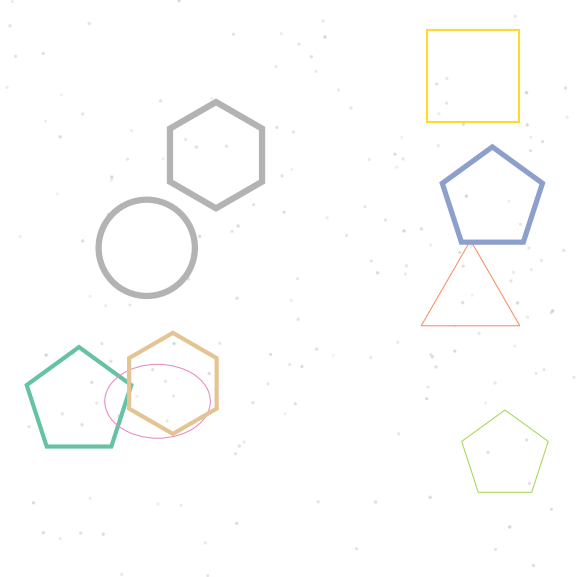[{"shape": "pentagon", "thickness": 2, "radius": 0.48, "center": [0.137, 0.303]}, {"shape": "triangle", "thickness": 0.5, "radius": 0.49, "center": [0.815, 0.484]}, {"shape": "pentagon", "thickness": 2.5, "radius": 0.46, "center": [0.853, 0.654]}, {"shape": "oval", "thickness": 0.5, "radius": 0.46, "center": [0.273, 0.304]}, {"shape": "pentagon", "thickness": 0.5, "radius": 0.39, "center": [0.874, 0.21]}, {"shape": "square", "thickness": 1, "radius": 0.4, "center": [0.819, 0.867]}, {"shape": "hexagon", "thickness": 2, "radius": 0.44, "center": [0.299, 0.335]}, {"shape": "hexagon", "thickness": 3, "radius": 0.46, "center": [0.374, 0.73]}, {"shape": "circle", "thickness": 3, "radius": 0.42, "center": [0.254, 0.57]}]